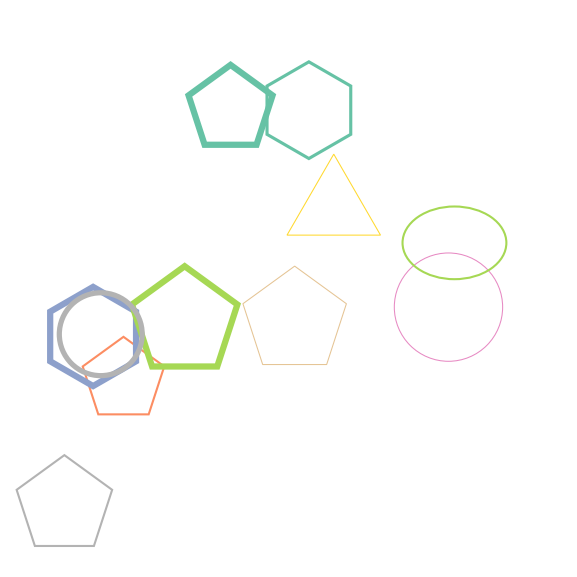[{"shape": "pentagon", "thickness": 3, "radius": 0.38, "center": [0.399, 0.81]}, {"shape": "hexagon", "thickness": 1.5, "radius": 0.42, "center": [0.535, 0.808]}, {"shape": "pentagon", "thickness": 1, "radius": 0.37, "center": [0.214, 0.342]}, {"shape": "hexagon", "thickness": 3, "radius": 0.43, "center": [0.161, 0.416]}, {"shape": "circle", "thickness": 0.5, "radius": 0.47, "center": [0.777, 0.467]}, {"shape": "oval", "thickness": 1, "radius": 0.45, "center": [0.787, 0.579]}, {"shape": "pentagon", "thickness": 3, "radius": 0.48, "center": [0.32, 0.442]}, {"shape": "triangle", "thickness": 0.5, "radius": 0.47, "center": [0.578, 0.639]}, {"shape": "pentagon", "thickness": 0.5, "radius": 0.47, "center": [0.51, 0.444]}, {"shape": "circle", "thickness": 2.5, "radius": 0.36, "center": [0.174, 0.42]}, {"shape": "pentagon", "thickness": 1, "radius": 0.43, "center": [0.112, 0.124]}]